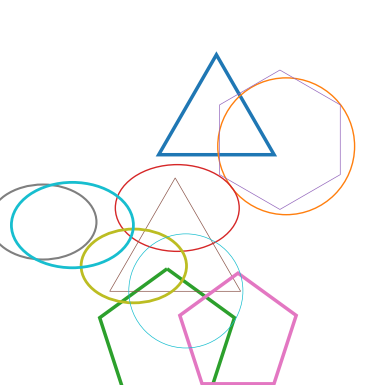[{"shape": "triangle", "thickness": 2.5, "radius": 0.87, "center": [0.562, 0.685]}, {"shape": "circle", "thickness": 1, "radius": 0.89, "center": [0.743, 0.62]}, {"shape": "pentagon", "thickness": 2.5, "radius": 0.92, "center": [0.434, 0.118]}, {"shape": "oval", "thickness": 1, "radius": 0.8, "center": [0.46, 0.46]}, {"shape": "hexagon", "thickness": 0.5, "radius": 0.91, "center": [0.727, 0.637]}, {"shape": "triangle", "thickness": 0.5, "radius": 0.98, "center": [0.455, 0.342]}, {"shape": "pentagon", "thickness": 2.5, "radius": 0.79, "center": [0.618, 0.132]}, {"shape": "oval", "thickness": 1.5, "radius": 0.7, "center": [0.111, 0.423]}, {"shape": "oval", "thickness": 2, "radius": 0.68, "center": [0.348, 0.309]}, {"shape": "circle", "thickness": 0.5, "radius": 0.74, "center": [0.483, 0.244]}, {"shape": "oval", "thickness": 2, "radius": 0.79, "center": [0.188, 0.415]}]